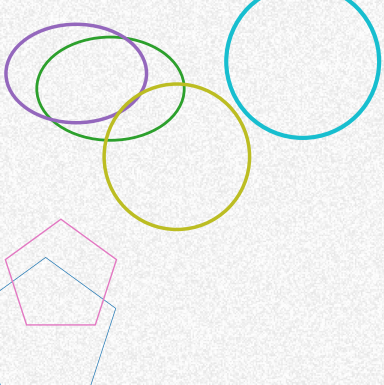[{"shape": "pentagon", "thickness": 0.5, "radius": 0.96, "center": [0.119, 0.14]}, {"shape": "oval", "thickness": 2, "radius": 0.96, "center": [0.287, 0.77]}, {"shape": "oval", "thickness": 2.5, "radius": 0.91, "center": [0.198, 0.809]}, {"shape": "pentagon", "thickness": 1, "radius": 0.76, "center": [0.158, 0.279]}, {"shape": "circle", "thickness": 2.5, "radius": 0.94, "center": [0.459, 0.593]}, {"shape": "circle", "thickness": 3, "radius": 0.99, "center": [0.786, 0.84]}]